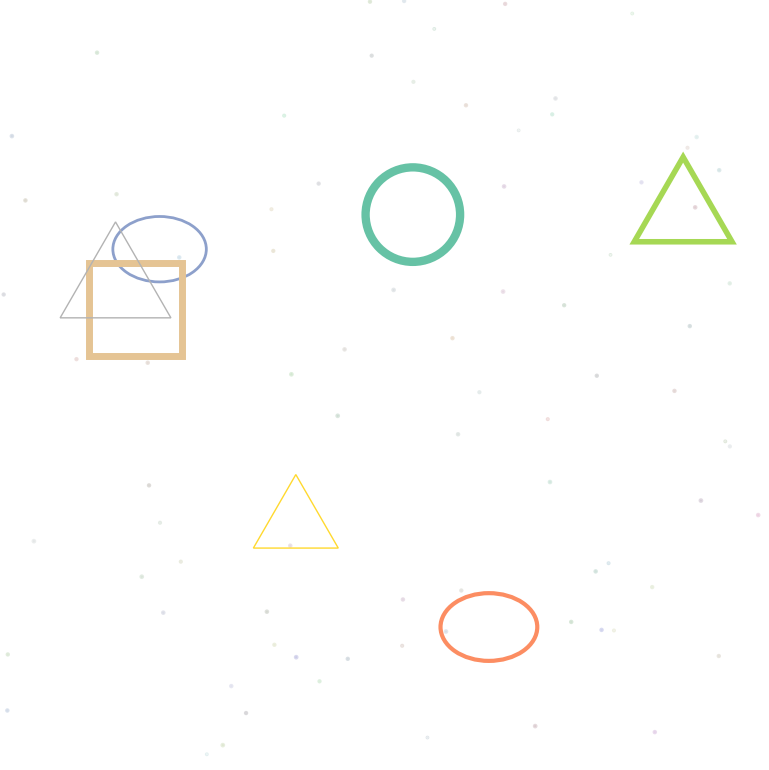[{"shape": "circle", "thickness": 3, "radius": 0.31, "center": [0.536, 0.721]}, {"shape": "oval", "thickness": 1.5, "radius": 0.31, "center": [0.635, 0.186]}, {"shape": "oval", "thickness": 1, "radius": 0.3, "center": [0.207, 0.676]}, {"shape": "triangle", "thickness": 2, "radius": 0.37, "center": [0.887, 0.723]}, {"shape": "triangle", "thickness": 0.5, "radius": 0.32, "center": [0.384, 0.32]}, {"shape": "square", "thickness": 2.5, "radius": 0.3, "center": [0.176, 0.598]}, {"shape": "triangle", "thickness": 0.5, "radius": 0.42, "center": [0.15, 0.629]}]